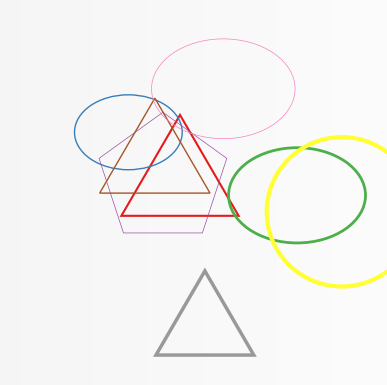[{"shape": "triangle", "thickness": 1.5, "radius": 0.87, "center": [0.465, 0.527]}, {"shape": "oval", "thickness": 1, "radius": 0.69, "center": [0.331, 0.656]}, {"shape": "oval", "thickness": 2, "radius": 0.88, "center": [0.767, 0.493]}, {"shape": "pentagon", "thickness": 0.5, "radius": 0.87, "center": [0.42, 0.535]}, {"shape": "circle", "thickness": 3, "radius": 0.97, "center": [0.882, 0.45]}, {"shape": "triangle", "thickness": 1, "radius": 0.82, "center": [0.4, 0.581]}, {"shape": "oval", "thickness": 0.5, "radius": 0.93, "center": [0.576, 0.769]}, {"shape": "triangle", "thickness": 2.5, "radius": 0.73, "center": [0.529, 0.151]}]